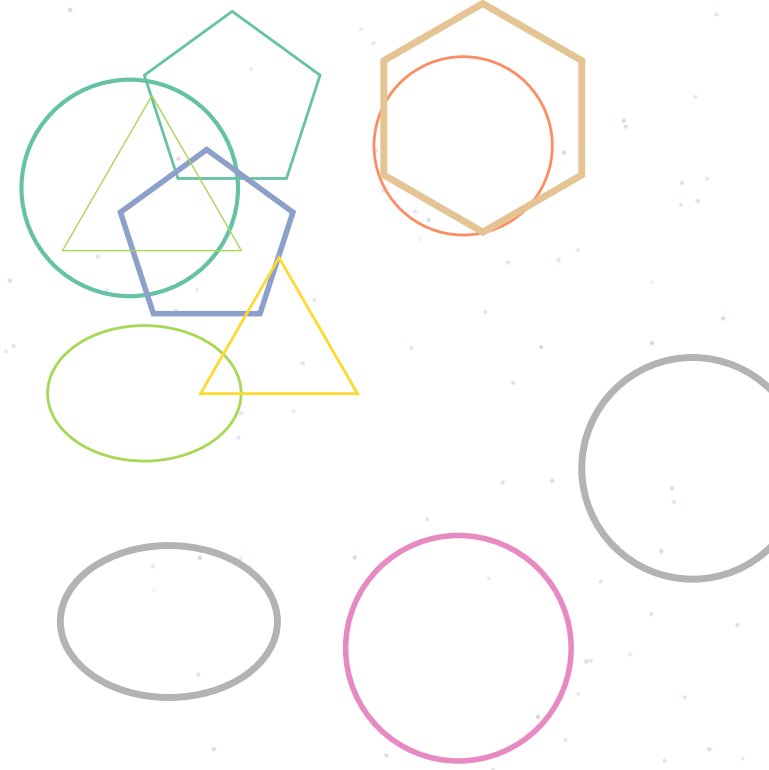[{"shape": "pentagon", "thickness": 1, "radius": 0.6, "center": [0.302, 0.865]}, {"shape": "circle", "thickness": 1.5, "radius": 0.7, "center": [0.168, 0.756]}, {"shape": "circle", "thickness": 1, "radius": 0.58, "center": [0.602, 0.811]}, {"shape": "pentagon", "thickness": 2, "radius": 0.59, "center": [0.268, 0.688]}, {"shape": "circle", "thickness": 2, "radius": 0.73, "center": [0.595, 0.158]}, {"shape": "triangle", "thickness": 0.5, "radius": 0.67, "center": [0.197, 0.742]}, {"shape": "oval", "thickness": 1, "radius": 0.63, "center": [0.187, 0.489]}, {"shape": "triangle", "thickness": 1, "radius": 0.59, "center": [0.362, 0.548]}, {"shape": "hexagon", "thickness": 2.5, "radius": 0.74, "center": [0.627, 0.847]}, {"shape": "oval", "thickness": 2.5, "radius": 0.7, "center": [0.219, 0.193]}, {"shape": "circle", "thickness": 2.5, "radius": 0.72, "center": [0.899, 0.392]}]